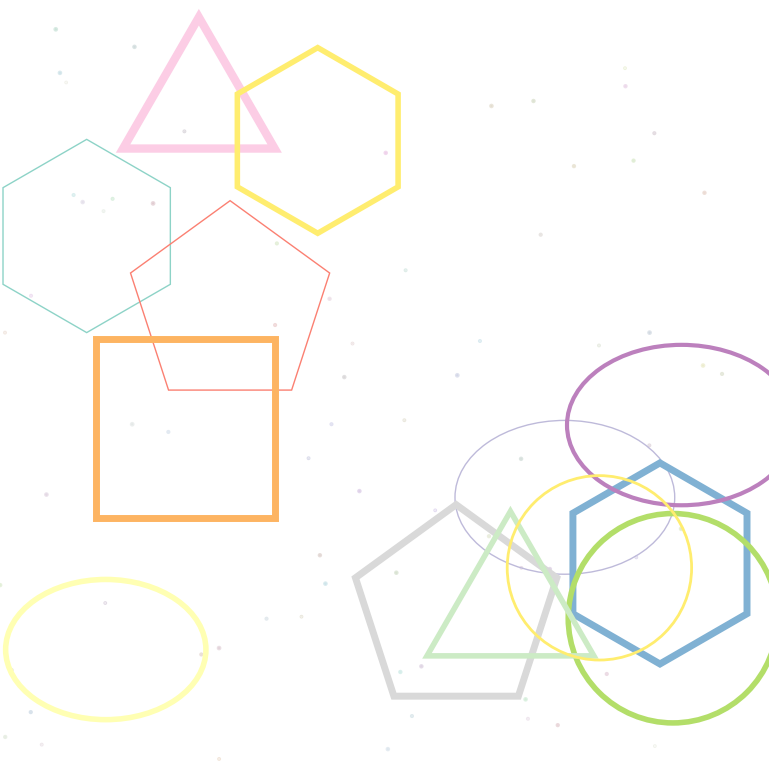[{"shape": "hexagon", "thickness": 0.5, "radius": 0.63, "center": [0.113, 0.694]}, {"shape": "oval", "thickness": 2, "radius": 0.65, "center": [0.137, 0.156]}, {"shape": "oval", "thickness": 0.5, "radius": 0.71, "center": [0.734, 0.354]}, {"shape": "pentagon", "thickness": 0.5, "radius": 0.68, "center": [0.299, 0.603]}, {"shape": "hexagon", "thickness": 2.5, "radius": 0.65, "center": [0.857, 0.268]}, {"shape": "square", "thickness": 2.5, "radius": 0.58, "center": [0.241, 0.443]}, {"shape": "circle", "thickness": 2, "radius": 0.68, "center": [0.874, 0.197]}, {"shape": "triangle", "thickness": 3, "radius": 0.57, "center": [0.258, 0.864]}, {"shape": "pentagon", "thickness": 2.5, "radius": 0.69, "center": [0.592, 0.207]}, {"shape": "oval", "thickness": 1.5, "radius": 0.74, "center": [0.885, 0.448]}, {"shape": "triangle", "thickness": 2, "radius": 0.63, "center": [0.663, 0.211]}, {"shape": "circle", "thickness": 1, "radius": 0.6, "center": [0.778, 0.263]}, {"shape": "hexagon", "thickness": 2, "radius": 0.6, "center": [0.413, 0.818]}]